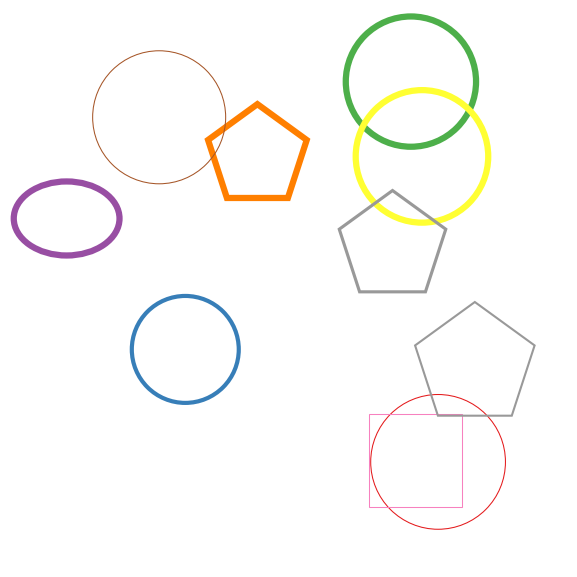[{"shape": "circle", "thickness": 0.5, "radius": 0.58, "center": [0.759, 0.199]}, {"shape": "circle", "thickness": 2, "radius": 0.46, "center": [0.321, 0.394]}, {"shape": "circle", "thickness": 3, "radius": 0.56, "center": [0.712, 0.858]}, {"shape": "oval", "thickness": 3, "radius": 0.46, "center": [0.115, 0.621]}, {"shape": "pentagon", "thickness": 3, "radius": 0.45, "center": [0.446, 0.729]}, {"shape": "circle", "thickness": 3, "radius": 0.57, "center": [0.731, 0.728]}, {"shape": "circle", "thickness": 0.5, "radius": 0.58, "center": [0.276, 0.796]}, {"shape": "square", "thickness": 0.5, "radius": 0.4, "center": [0.72, 0.202]}, {"shape": "pentagon", "thickness": 1.5, "radius": 0.48, "center": [0.68, 0.572]}, {"shape": "pentagon", "thickness": 1, "radius": 0.54, "center": [0.822, 0.367]}]